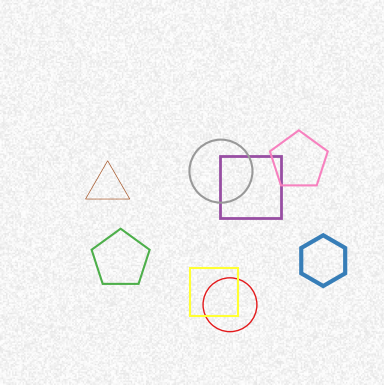[{"shape": "circle", "thickness": 1, "radius": 0.35, "center": [0.597, 0.208]}, {"shape": "hexagon", "thickness": 3, "radius": 0.33, "center": [0.84, 0.323]}, {"shape": "pentagon", "thickness": 1.5, "radius": 0.4, "center": [0.313, 0.327]}, {"shape": "square", "thickness": 2, "radius": 0.4, "center": [0.65, 0.514]}, {"shape": "square", "thickness": 1.5, "radius": 0.31, "center": [0.556, 0.242]}, {"shape": "triangle", "thickness": 0.5, "radius": 0.33, "center": [0.28, 0.516]}, {"shape": "pentagon", "thickness": 1.5, "radius": 0.4, "center": [0.776, 0.582]}, {"shape": "circle", "thickness": 1.5, "radius": 0.41, "center": [0.574, 0.555]}]